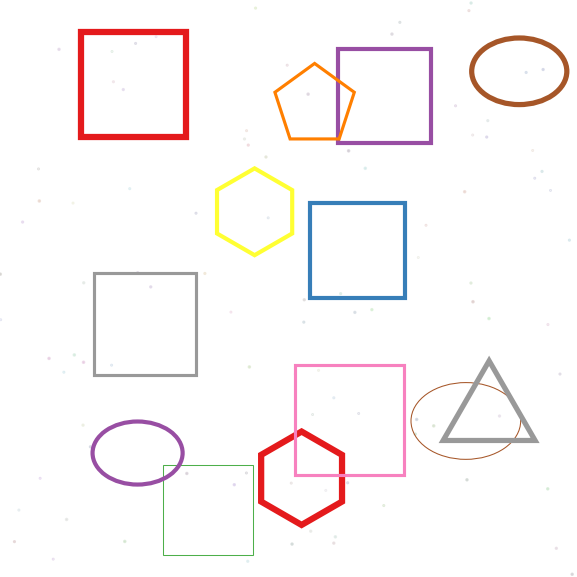[{"shape": "hexagon", "thickness": 3, "radius": 0.4, "center": [0.522, 0.171]}, {"shape": "square", "thickness": 3, "radius": 0.45, "center": [0.231, 0.853]}, {"shape": "square", "thickness": 2, "radius": 0.41, "center": [0.62, 0.565]}, {"shape": "square", "thickness": 0.5, "radius": 0.39, "center": [0.36, 0.116]}, {"shape": "oval", "thickness": 2, "radius": 0.39, "center": [0.238, 0.215]}, {"shape": "square", "thickness": 2, "radius": 0.41, "center": [0.666, 0.833]}, {"shape": "pentagon", "thickness": 1.5, "radius": 0.36, "center": [0.545, 0.817]}, {"shape": "hexagon", "thickness": 2, "radius": 0.38, "center": [0.441, 0.632]}, {"shape": "oval", "thickness": 2.5, "radius": 0.41, "center": [0.899, 0.876]}, {"shape": "oval", "thickness": 0.5, "radius": 0.47, "center": [0.807, 0.27]}, {"shape": "square", "thickness": 1.5, "radius": 0.47, "center": [0.605, 0.272]}, {"shape": "triangle", "thickness": 2.5, "radius": 0.46, "center": [0.847, 0.282]}, {"shape": "square", "thickness": 1.5, "radius": 0.44, "center": [0.251, 0.437]}]